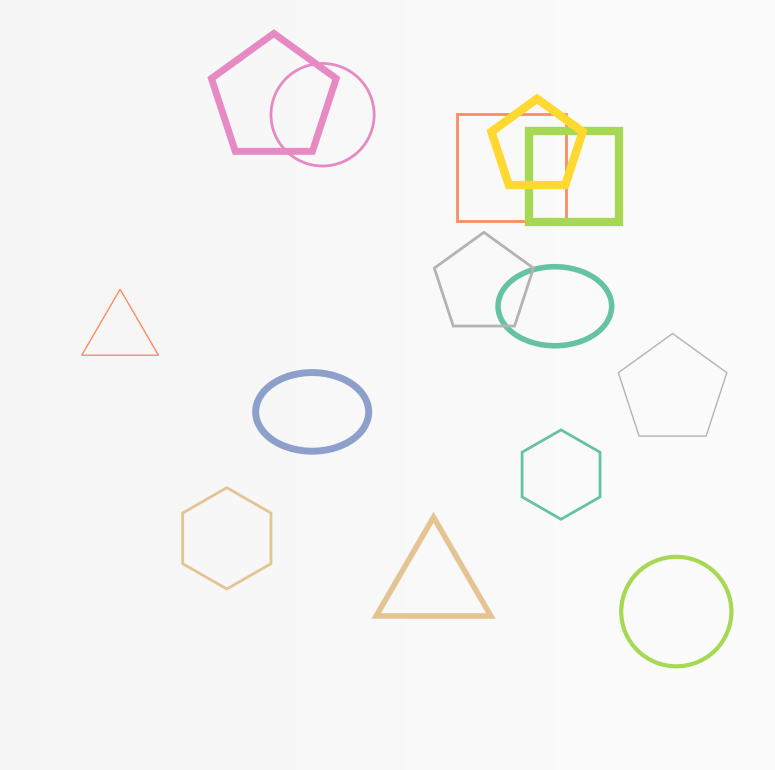[{"shape": "oval", "thickness": 2, "radius": 0.37, "center": [0.716, 0.602]}, {"shape": "hexagon", "thickness": 1, "radius": 0.29, "center": [0.724, 0.384]}, {"shape": "square", "thickness": 1, "radius": 0.35, "center": [0.66, 0.782]}, {"shape": "triangle", "thickness": 0.5, "radius": 0.29, "center": [0.155, 0.567]}, {"shape": "oval", "thickness": 2.5, "radius": 0.36, "center": [0.403, 0.465]}, {"shape": "circle", "thickness": 1, "radius": 0.33, "center": [0.416, 0.851]}, {"shape": "pentagon", "thickness": 2.5, "radius": 0.42, "center": [0.353, 0.872]}, {"shape": "square", "thickness": 3, "radius": 0.29, "center": [0.741, 0.771]}, {"shape": "circle", "thickness": 1.5, "radius": 0.36, "center": [0.873, 0.206]}, {"shape": "pentagon", "thickness": 3, "radius": 0.31, "center": [0.693, 0.81]}, {"shape": "hexagon", "thickness": 1, "radius": 0.33, "center": [0.293, 0.301]}, {"shape": "triangle", "thickness": 2, "radius": 0.43, "center": [0.559, 0.243]}, {"shape": "pentagon", "thickness": 0.5, "radius": 0.37, "center": [0.868, 0.493]}, {"shape": "pentagon", "thickness": 1, "radius": 0.34, "center": [0.624, 0.631]}]